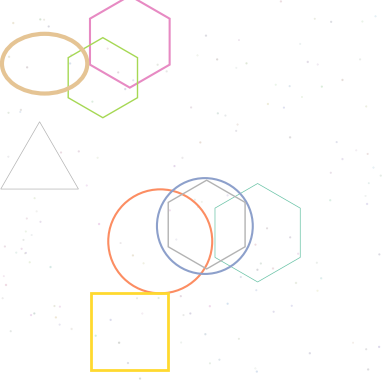[{"shape": "hexagon", "thickness": 0.5, "radius": 0.64, "center": [0.669, 0.395]}, {"shape": "circle", "thickness": 1.5, "radius": 0.68, "center": [0.416, 0.373]}, {"shape": "circle", "thickness": 1.5, "radius": 0.62, "center": [0.532, 0.413]}, {"shape": "hexagon", "thickness": 1.5, "radius": 0.6, "center": [0.337, 0.892]}, {"shape": "hexagon", "thickness": 1, "radius": 0.52, "center": [0.267, 0.798]}, {"shape": "square", "thickness": 2, "radius": 0.5, "center": [0.336, 0.139]}, {"shape": "oval", "thickness": 3, "radius": 0.55, "center": [0.116, 0.835]}, {"shape": "triangle", "thickness": 0.5, "radius": 0.58, "center": [0.103, 0.567]}, {"shape": "hexagon", "thickness": 1, "radius": 0.58, "center": [0.537, 0.417]}]